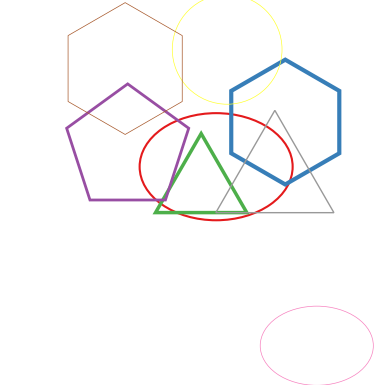[{"shape": "oval", "thickness": 1.5, "radius": 0.99, "center": [0.561, 0.567]}, {"shape": "hexagon", "thickness": 3, "radius": 0.81, "center": [0.741, 0.683]}, {"shape": "triangle", "thickness": 2.5, "radius": 0.68, "center": [0.523, 0.516]}, {"shape": "pentagon", "thickness": 2, "radius": 0.83, "center": [0.332, 0.615]}, {"shape": "circle", "thickness": 0.5, "radius": 0.71, "center": [0.59, 0.872]}, {"shape": "hexagon", "thickness": 0.5, "radius": 0.86, "center": [0.325, 0.822]}, {"shape": "oval", "thickness": 0.5, "radius": 0.73, "center": [0.823, 0.102]}, {"shape": "triangle", "thickness": 1, "radius": 0.89, "center": [0.714, 0.536]}]